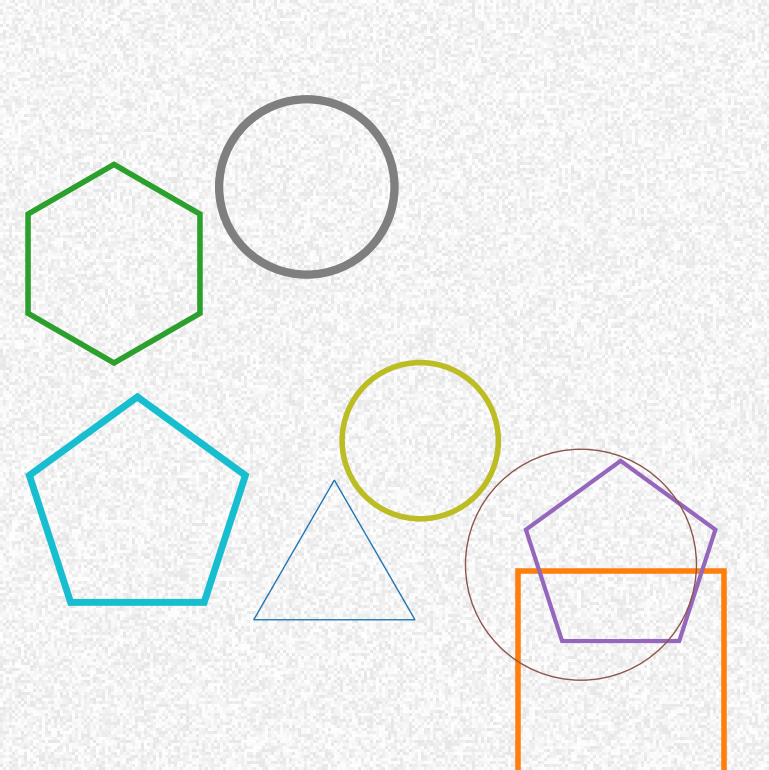[{"shape": "triangle", "thickness": 0.5, "radius": 0.6, "center": [0.434, 0.256]}, {"shape": "square", "thickness": 2, "radius": 0.67, "center": [0.807, 0.125]}, {"shape": "hexagon", "thickness": 2, "radius": 0.64, "center": [0.148, 0.658]}, {"shape": "pentagon", "thickness": 1.5, "radius": 0.65, "center": [0.806, 0.272]}, {"shape": "circle", "thickness": 0.5, "radius": 0.75, "center": [0.755, 0.267]}, {"shape": "circle", "thickness": 3, "radius": 0.57, "center": [0.398, 0.757]}, {"shape": "circle", "thickness": 2, "radius": 0.51, "center": [0.546, 0.428]}, {"shape": "pentagon", "thickness": 2.5, "radius": 0.74, "center": [0.178, 0.337]}]